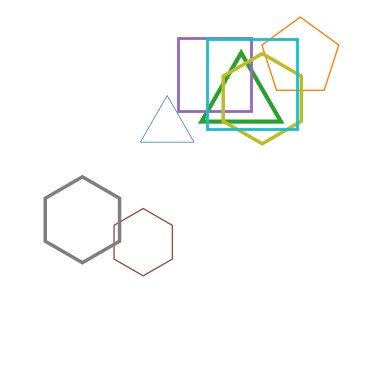[{"shape": "triangle", "thickness": 0.5, "radius": 0.4, "center": [0.434, 0.671]}, {"shape": "pentagon", "thickness": 1, "radius": 0.53, "center": [0.78, 0.851]}, {"shape": "triangle", "thickness": 3, "radius": 0.6, "center": [0.627, 0.744]}, {"shape": "square", "thickness": 2, "radius": 0.47, "center": [0.558, 0.806]}, {"shape": "hexagon", "thickness": 1, "radius": 0.44, "center": [0.372, 0.371]}, {"shape": "hexagon", "thickness": 2.5, "radius": 0.56, "center": [0.214, 0.429]}, {"shape": "hexagon", "thickness": 2.5, "radius": 0.59, "center": [0.681, 0.744]}, {"shape": "square", "thickness": 2, "radius": 0.58, "center": [0.655, 0.781]}]